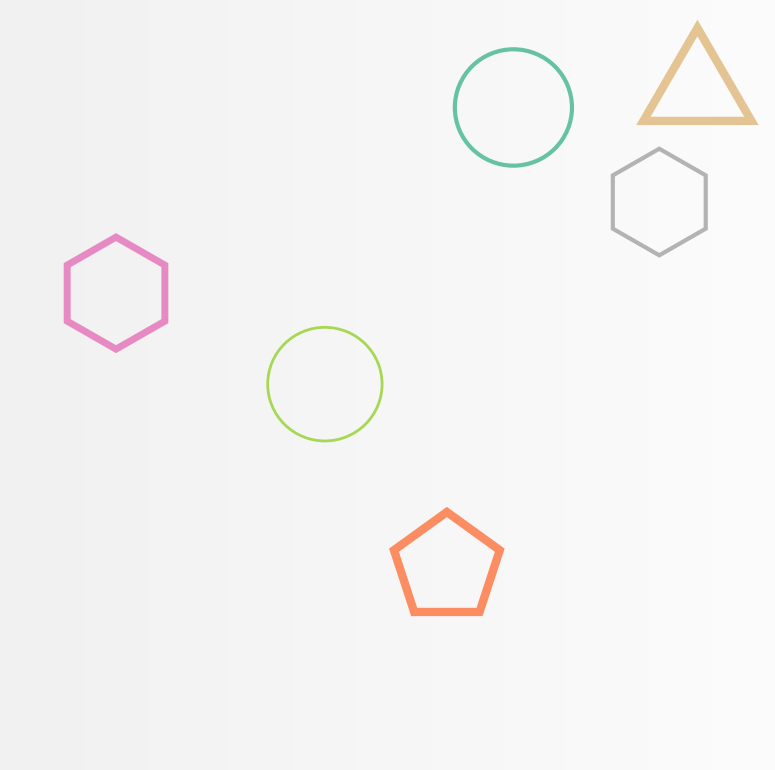[{"shape": "circle", "thickness": 1.5, "radius": 0.38, "center": [0.662, 0.86]}, {"shape": "pentagon", "thickness": 3, "radius": 0.36, "center": [0.577, 0.263]}, {"shape": "hexagon", "thickness": 2.5, "radius": 0.36, "center": [0.15, 0.619]}, {"shape": "circle", "thickness": 1, "radius": 0.37, "center": [0.419, 0.501]}, {"shape": "triangle", "thickness": 3, "radius": 0.4, "center": [0.9, 0.883]}, {"shape": "hexagon", "thickness": 1.5, "radius": 0.35, "center": [0.851, 0.738]}]